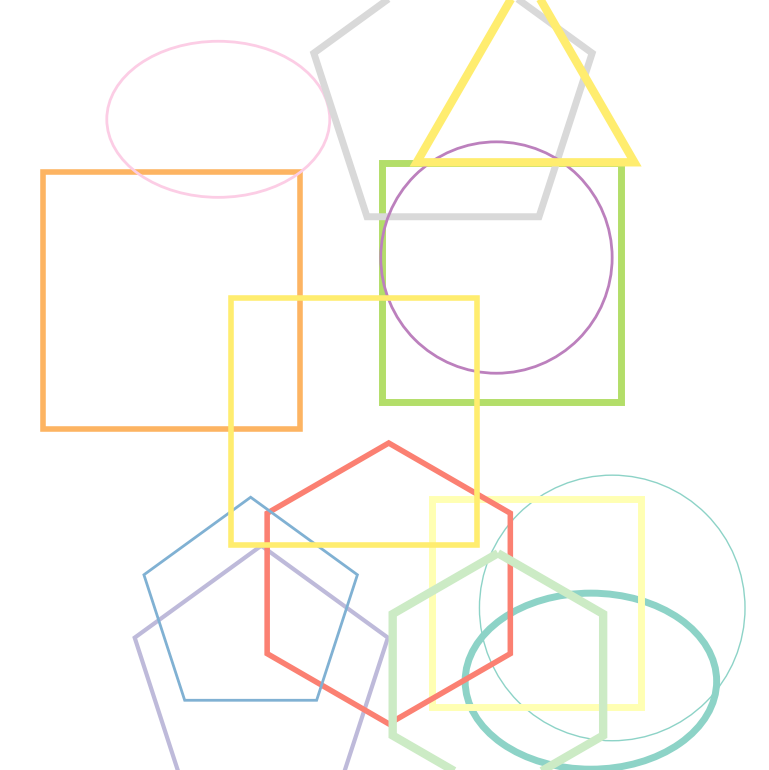[{"shape": "oval", "thickness": 2.5, "radius": 0.82, "center": [0.767, 0.115]}, {"shape": "circle", "thickness": 0.5, "radius": 0.86, "center": [0.795, 0.21]}, {"shape": "square", "thickness": 2.5, "radius": 0.68, "center": [0.697, 0.217]}, {"shape": "pentagon", "thickness": 1.5, "radius": 0.86, "center": [0.339, 0.118]}, {"shape": "hexagon", "thickness": 2, "radius": 0.91, "center": [0.505, 0.242]}, {"shape": "pentagon", "thickness": 1, "radius": 0.73, "center": [0.326, 0.208]}, {"shape": "square", "thickness": 2, "radius": 0.83, "center": [0.223, 0.61]}, {"shape": "square", "thickness": 2.5, "radius": 0.78, "center": [0.651, 0.633]}, {"shape": "oval", "thickness": 1, "radius": 0.72, "center": [0.283, 0.845]}, {"shape": "pentagon", "thickness": 2.5, "radius": 0.95, "center": [0.588, 0.872]}, {"shape": "circle", "thickness": 1, "radius": 0.75, "center": [0.645, 0.666]}, {"shape": "hexagon", "thickness": 3, "radius": 0.79, "center": [0.647, 0.124]}, {"shape": "square", "thickness": 2, "radius": 0.8, "center": [0.46, 0.452]}, {"shape": "triangle", "thickness": 3, "radius": 0.82, "center": [0.683, 0.871]}]